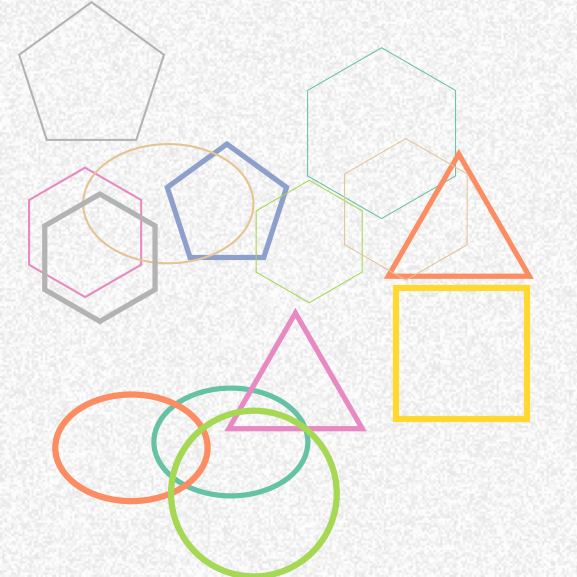[{"shape": "oval", "thickness": 2.5, "radius": 0.67, "center": [0.4, 0.234]}, {"shape": "hexagon", "thickness": 0.5, "radius": 0.74, "center": [0.661, 0.769]}, {"shape": "oval", "thickness": 3, "radius": 0.66, "center": [0.228, 0.224]}, {"shape": "triangle", "thickness": 2.5, "radius": 0.71, "center": [0.794, 0.591]}, {"shape": "pentagon", "thickness": 2.5, "radius": 0.54, "center": [0.393, 0.641]}, {"shape": "hexagon", "thickness": 1, "radius": 0.56, "center": [0.147, 0.597]}, {"shape": "triangle", "thickness": 2.5, "radius": 0.67, "center": [0.512, 0.324]}, {"shape": "circle", "thickness": 3, "radius": 0.72, "center": [0.44, 0.144]}, {"shape": "hexagon", "thickness": 0.5, "radius": 0.53, "center": [0.535, 0.581]}, {"shape": "square", "thickness": 3, "radius": 0.57, "center": [0.799, 0.387]}, {"shape": "hexagon", "thickness": 0.5, "radius": 0.61, "center": [0.703, 0.637]}, {"shape": "oval", "thickness": 1, "radius": 0.74, "center": [0.291, 0.646]}, {"shape": "pentagon", "thickness": 1, "radius": 0.66, "center": [0.159, 0.864]}, {"shape": "hexagon", "thickness": 2.5, "radius": 0.55, "center": [0.173, 0.553]}]